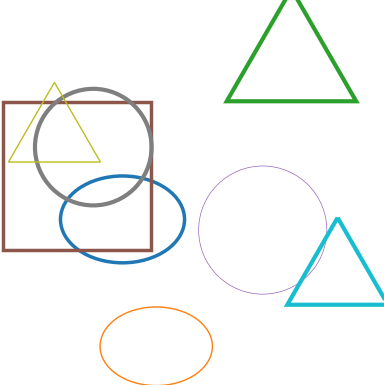[{"shape": "oval", "thickness": 2.5, "radius": 0.81, "center": [0.318, 0.43]}, {"shape": "oval", "thickness": 1, "radius": 0.73, "center": [0.406, 0.101]}, {"shape": "triangle", "thickness": 3, "radius": 0.97, "center": [0.757, 0.834]}, {"shape": "circle", "thickness": 0.5, "radius": 0.83, "center": [0.682, 0.402]}, {"shape": "square", "thickness": 2.5, "radius": 0.96, "center": [0.2, 0.543]}, {"shape": "circle", "thickness": 3, "radius": 0.76, "center": [0.242, 0.618]}, {"shape": "triangle", "thickness": 1, "radius": 0.69, "center": [0.141, 0.648]}, {"shape": "triangle", "thickness": 3, "radius": 0.75, "center": [0.877, 0.284]}]